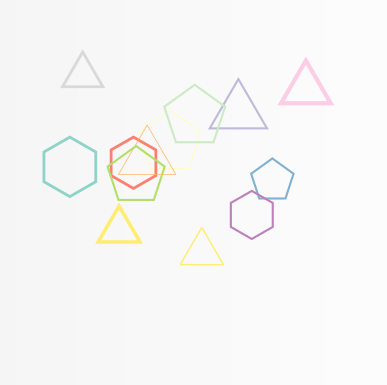[{"shape": "hexagon", "thickness": 2, "radius": 0.39, "center": [0.18, 0.567]}, {"shape": "pentagon", "thickness": 0.5, "radius": 0.42, "center": [0.438, 0.63]}, {"shape": "triangle", "thickness": 1.5, "radius": 0.43, "center": [0.615, 0.709]}, {"shape": "hexagon", "thickness": 2, "radius": 0.33, "center": [0.345, 0.577]}, {"shape": "pentagon", "thickness": 1.5, "radius": 0.29, "center": [0.703, 0.531]}, {"shape": "triangle", "thickness": 0.5, "radius": 0.43, "center": [0.38, 0.59]}, {"shape": "pentagon", "thickness": 1.5, "radius": 0.39, "center": [0.351, 0.543]}, {"shape": "triangle", "thickness": 3, "radius": 0.37, "center": [0.789, 0.769]}, {"shape": "triangle", "thickness": 2, "radius": 0.3, "center": [0.213, 0.805]}, {"shape": "hexagon", "thickness": 1.5, "radius": 0.31, "center": [0.65, 0.442]}, {"shape": "pentagon", "thickness": 1.5, "radius": 0.41, "center": [0.502, 0.697]}, {"shape": "triangle", "thickness": 2.5, "radius": 0.31, "center": [0.307, 0.403]}, {"shape": "triangle", "thickness": 1, "radius": 0.32, "center": [0.521, 0.345]}]